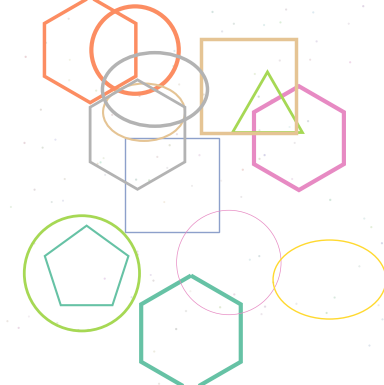[{"shape": "pentagon", "thickness": 1.5, "radius": 0.57, "center": [0.225, 0.3]}, {"shape": "hexagon", "thickness": 3, "radius": 0.75, "center": [0.496, 0.135]}, {"shape": "hexagon", "thickness": 2.5, "radius": 0.69, "center": [0.234, 0.87]}, {"shape": "circle", "thickness": 3, "radius": 0.57, "center": [0.351, 0.87]}, {"shape": "square", "thickness": 1, "radius": 0.61, "center": [0.446, 0.52]}, {"shape": "circle", "thickness": 0.5, "radius": 0.68, "center": [0.594, 0.318]}, {"shape": "hexagon", "thickness": 3, "radius": 0.67, "center": [0.776, 0.641]}, {"shape": "circle", "thickness": 2, "radius": 0.75, "center": [0.213, 0.29]}, {"shape": "triangle", "thickness": 2, "radius": 0.52, "center": [0.695, 0.708]}, {"shape": "oval", "thickness": 1, "radius": 0.73, "center": [0.856, 0.274]}, {"shape": "oval", "thickness": 1.5, "radius": 0.53, "center": [0.374, 0.708]}, {"shape": "square", "thickness": 2.5, "radius": 0.61, "center": [0.645, 0.776]}, {"shape": "oval", "thickness": 2.5, "radius": 0.68, "center": [0.403, 0.768]}, {"shape": "hexagon", "thickness": 2, "radius": 0.71, "center": [0.357, 0.65]}]